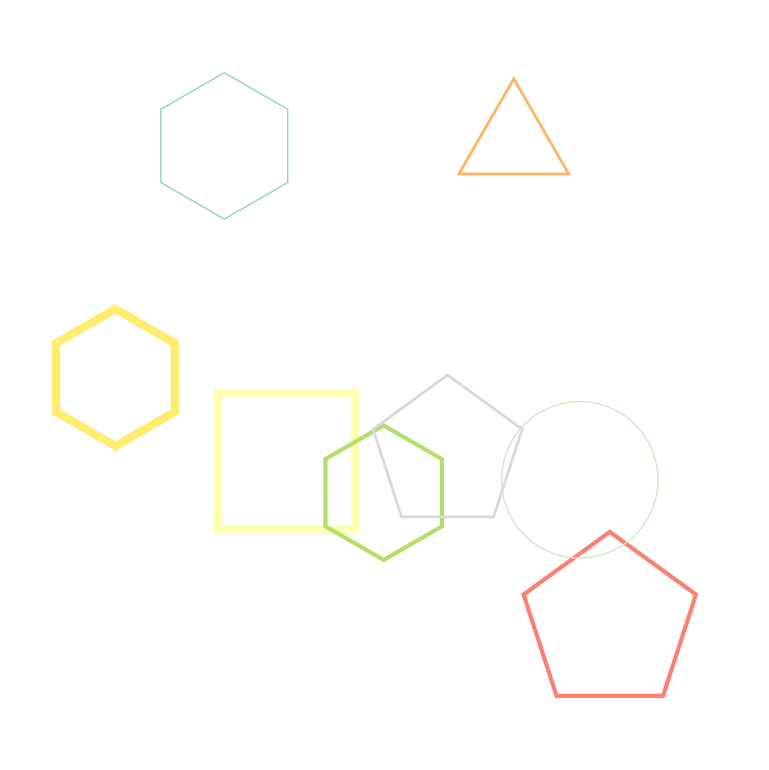[{"shape": "hexagon", "thickness": 0.5, "radius": 0.48, "center": [0.291, 0.811]}, {"shape": "square", "thickness": 3, "radius": 0.45, "center": [0.372, 0.4]}, {"shape": "pentagon", "thickness": 1.5, "radius": 0.59, "center": [0.792, 0.192]}, {"shape": "triangle", "thickness": 1, "radius": 0.41, "center": [0.667, 0.815]}, {"shape": "hexagon", "thickness": 1.5, "radius": 0.44, "center": [0.498, 0.36]}, {"shape": "pentagon", "thickness": 1, "radius": 0.51, "center": [0.581, 0.411]}, {"shape": "circle", "thickness": 0.5, "radius": 0.51, "center": [0.753, 0.377]}, {"shape": "hexagon", "thickness": 3, "radius": 0.45, "center": [0.15, 0.51]}]